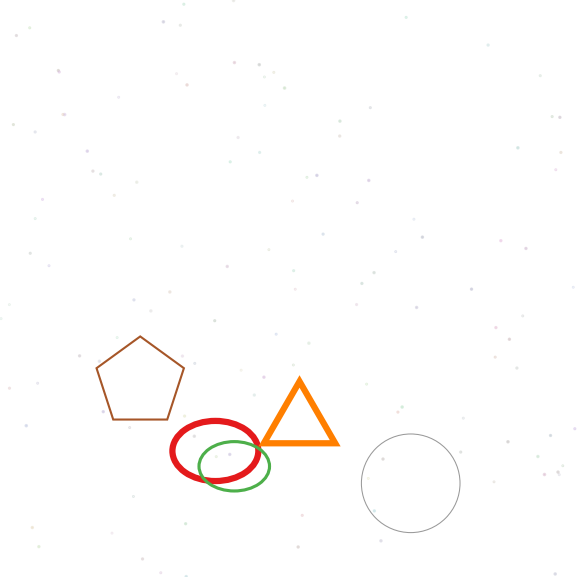[{"shape": "oval", "thickness": 3, "radius": 0.37, "center": [0.373, 0.218]}, {"shape": "oval", "thickness": 1.5, "radius": 0.31, "center": [0.406, 0.192]}, {"shape": "triangle", "thickness": 3, "radius": 0.36, "center": [0.519, 0.267]}, {"shape": "pentagon", "thickness": 1, "radius": 0.4, "center": [0.243, 0.337]}, {"shape": "circle", "thickness": 0.5, "radius": 0.43, "center": [0.711, 0.162]}]